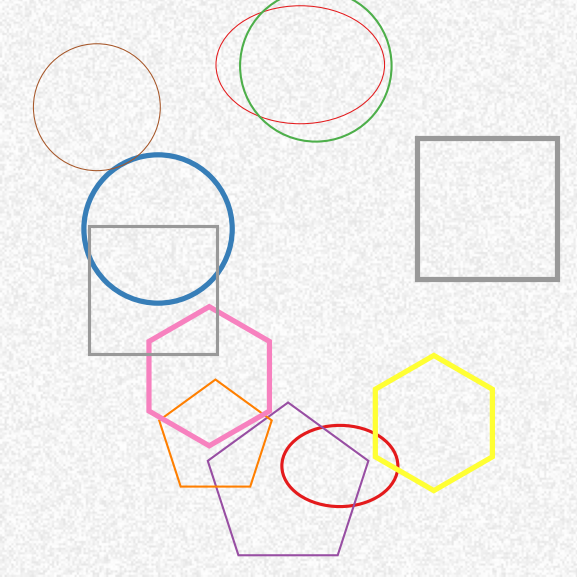[{"shape": "oval", "thickness": 0.5, "radius": 0.73, "center": [0.52, 0.887]}, {"shape": "oval", "thickness": 1.5, "radius": 0.5, "center": [0.589, 0.192]}, {"shape": "circle", "thickness": 2.5, "radius": 0.64, "center": [0.274, 0.603]}, {"shape": "circle", "thickness": 1, "radius": 0.66, "center": [0.547, 0.885]}, {"shape": "pentagon", "thickness": 1, "radius": 0.73, "center": [0.499, 0.156]}, {"shape": "pentagon", "thickness": 1, "radius": 0.51, "center": [0.373, 0.239]}, {"shape": "hexagon", "thickness": 2.5, "radius": 0.59, "center": [0.751, 0.267]}, {"shape": "circle", "thickness": 0.5, "radius": 0.55, "center": [0.168, 0.813]}, {"shape": "hexagon", "thickness": 2.5, "radius": 0.6, "center": [0.362, 0.348]}, {"shape": "square", "thickness": 1.5, "radius": 0.55, "center": [0.264, 0.496]}, {"shape": "square", "thickness": 2.5, "radius": 0.61, "center": [0.844, 0.638]}]